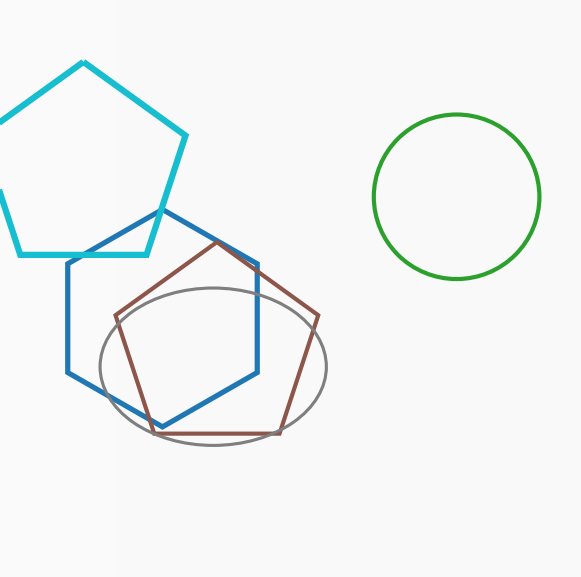[{"shape": "hexagon", "thickness": 2.5, "radius": 0.94, "center": [0.28, 0.448]}, {"shape": "circle", "thickness": 2, "radius": 0.71, "center": [0.786, 0.658]}, {"shape": "pentagon", "thickness": 2, "radius": 0.92, "center": [0.373, 0.397]}, {"shape": "oval", "thickness": 1.5, "radius": 0.97, "center": [0.367, 0.364]}, {"shape": "pentagon", "thickness": 3, "radius": 0.92, "center": [0.143, 0.707]}]